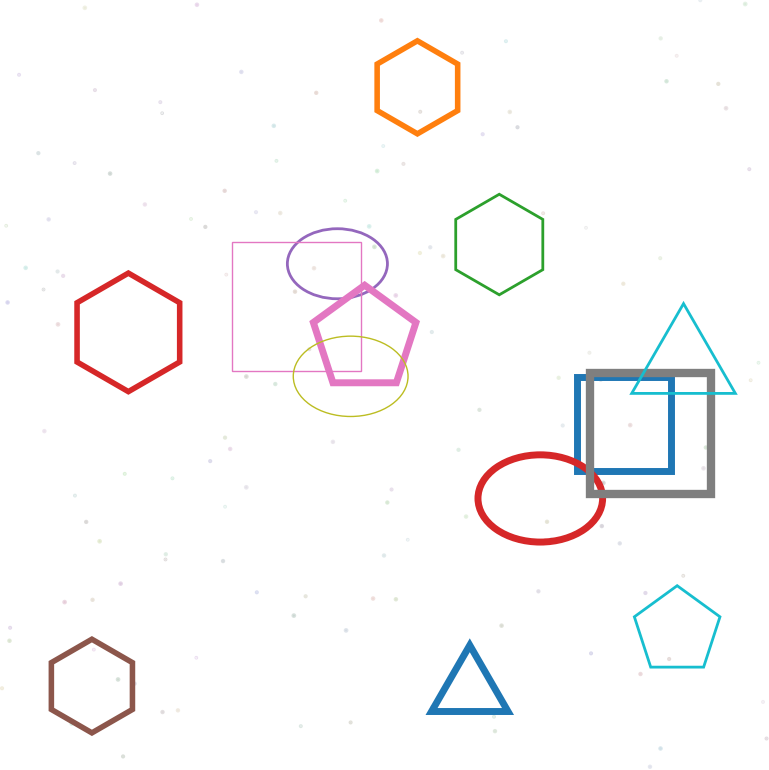[{"shape": "triangle", "thickness": 2.5, "radius": 0.29, "center": [0.61, 0.105]}, {"shape": "square", "thickness": 2.5, "radius": 0.3, "center": [0.811, 0.449]}, {"shape": "hexagon", "thickness": 2, "radius": 0.3, "center": [0.542, 0.887]}, {"shape": "hexagon", "thickness": 1, "radius": 0.33, "center": [0.648, 0.682]}, {"shape": "oval", "thickness": 2.5, "radius": 0.4, "center": [0.702, 0.353]}, {"shape": "hexagon", "thickness": 2, "radius": 0.38, "center": [0.167, 0.568]}, {"shape": "oval", "thickness": 1, "radius": 0.32, "center": [0.438, 0.657]}, {"shape": "hexagon", "thickness": 2, "radius": 0.3, "center": [0.119, 0.109]}, {"shape": "square", "thickness": 0.5, "radius": 0.42, "center": [0.385, 0.602]}, {"shape": "pentagon", "thickness": 2.5, "radius": 0.35, "center": [0.474, 0.56]}, {"shape": "square", "thickness": 3, "radius": 0.39, "center": [0.845, 0.438]}, {"shape": "oval", "thickness": 0.5, "radius": 0.37, "center": [0.455, 0.511]}, {"shape": "triangle", "thickness": 1, "radius": 0.39, "center": [0.888, 0.528]}, {"shape": "pentagon", "thickness": 1, "radius": 0.29, "center": [0.879, 0.181]}]